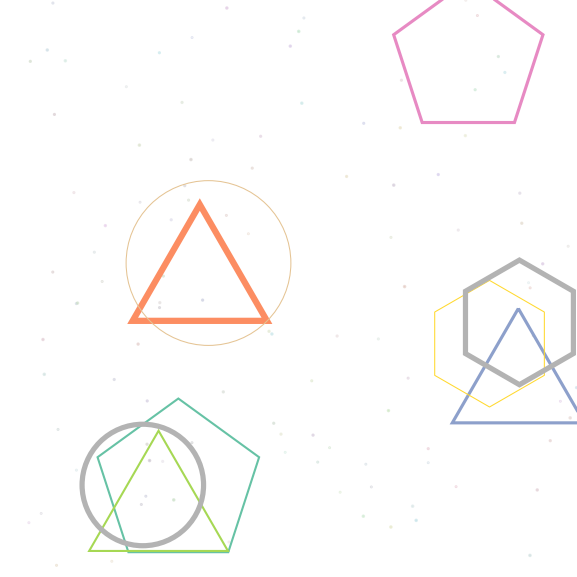[{"shape": "pentagon", "thickness": 1, "radius": 0.74, "center": [0.309, 0.162]}, {"shape": "triangle", "thickness": 3, "radius": 0.67, "center": [0.346, 0.511]}, {"shape": "triangle", "thickness": 1.5, "radius": 0.66, "center": [0.898, 0.333]}, {"shape": "pentagon", "thickness": 1.5, "radius": 0.68, "center": [0.811, 0.897]}, {"shape": "triangle", "thickness": 1, "radius": 0.69, "center": [0.275, 0.114]}, {"shape": "hexagon", "thickness": 0.5, "radius": 0.55, "center": [0.848, 0.404]}, {"shape": "circle", "thickness": 0.5, "radius": 0.71, "center": [0.361, 0.544]}, {"shape": "circle", "thickness": 2.5, "radius": 0.53, "center": [0.247, 0.159]}, {"shape": "hexagon", "thickness": 2.5, "radius": 0.54, "center": [0.899, 0.441]}]